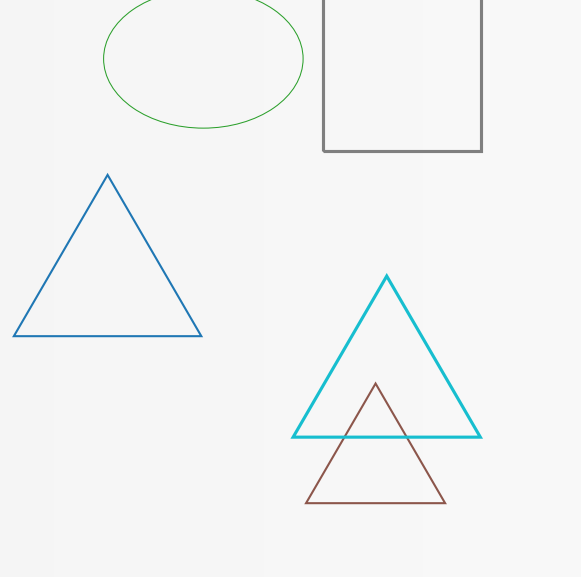[{"shape": "triangle", "thickness": 1, "radius": 0.93, "center": [0.185, 0.51]}, {"shape": "oval", "thickness": 0.5, "radius": 0.86, "center": [0.35, 0.897]}, {"shape": "triangle", "thickness": 1, "radius": 0.69, "center": [0.646, 0.197]}, {"shape": "square", "thickness": 1.5, "radius": 0.68, "center": [0.692, 0.873]}, {"shape": "triangle", "thickness": 1.5, "radius": 0.93, "center": [0.665, 0.335]}]